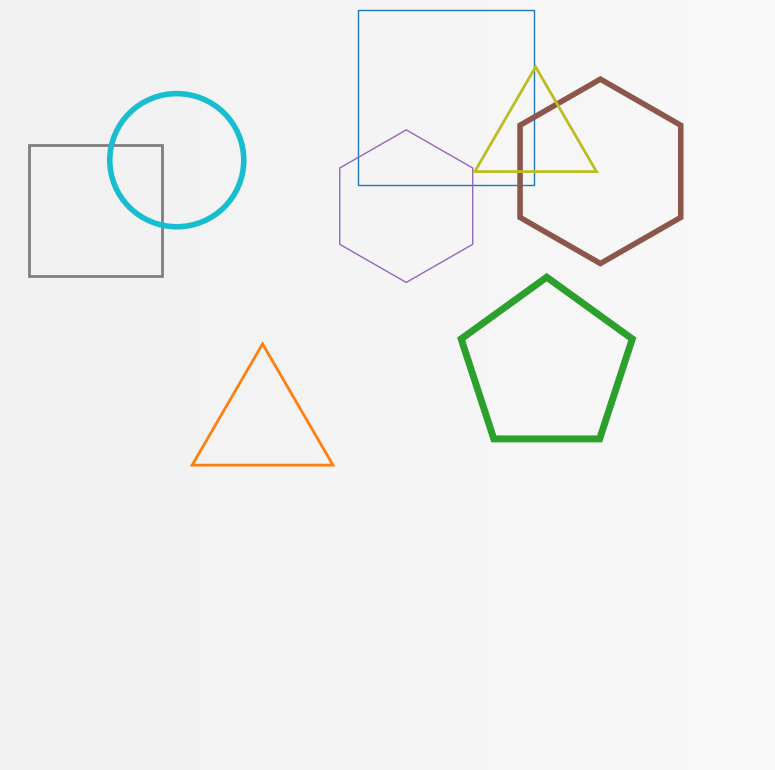[{"shape": "square", "thickness": 0.5, "radius": 0.57, "center": [0.576, 0.873]}, {"shape": "triangle", "thickness": 1, "radius": 0.52, "center": [0.339, 0.448]}, {"shape": "pentagon", "thickness": 2.5, "radius": 0.58, "center": [0.705, 0.524]}, {"shape": "hexagon", "thickness": 0.5, "radius": 0.5, "center": [0.524, 0.732]}, {"shape": "hexagon", "thickness": 2, "radius": 0.6, "center": [0.775, 0.777]}, {"shape": "square", "thickness": 1, "radius": 0.43, "center": [0.123, 0.727]}, {"shape": "triangle", "thickness": 1, "radius": 0.45, "center": [0.691, 0.823]}, {"shape": "circle", "thickness": 2, "radius": 0.43, "center": [0.228, 0.792]}]